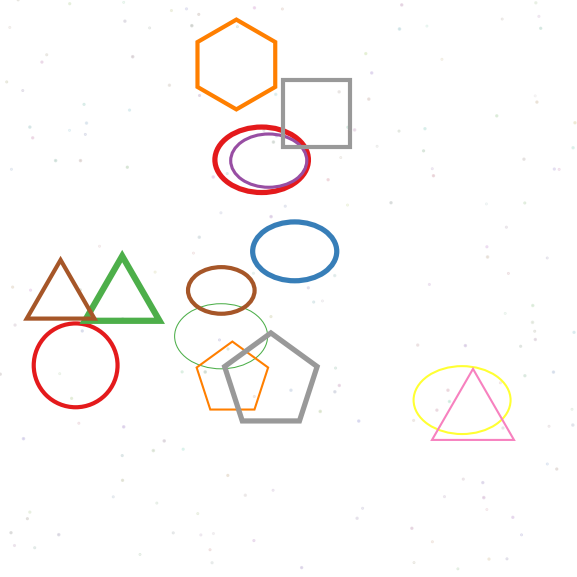[{"shape": "oval", "thickness": 2.5, "radius": 0.4, "center": [0.453, 0.722]}, {"shape": "circle", "thickness": 2, "radius": 0.36, "center": [0.131, 0.366]}, {"shape": "oval", "thickness": 2.5, "radius": 0.36, "center": [0.51, 0.564]}, {"shape": "oval", "thickness": 0.5, "radius": 0.4, "center": [0.383, 0.417]}, {"shape": "triangle", "thickness": 3, "radius": 0.37, "center": [0.212, 0.481]}, {"shape": "oval", "thickness": 1.5, "radius": 0.33, "center": [0.465, 0.721]}, {"shape": "pentagon", "thickness": 1, "radius": 0.33, "center": [0.402, 0.343]}, {"shape": "hexagon", "thickness": 2, "radius": 0.39, "center": [0.409, 0.887]}, {"shape": "oval", "thickness": 1, "radius": 0.42, "center": [0.8, 0.306]}, {"shape": "oval", "thickness": 2, "radius": 0.29, "center": [0.383, 0.496]}, {"shape": "triangle", "thickness": 2, "radius": 0.34, "center": [0.105, 0.481]}, {"shape": "triangle", "thickness": 1, "radius": 0.41, "center": [0.819, 0.278]}, {"shape": "pentagon", "thickness": 2.5, "radius": 0.42, "center": [0.469, 0.338]}, {"shape": "square", "thickness": 2, "radius": 0.29, "center": [0.548, 0.802]}]